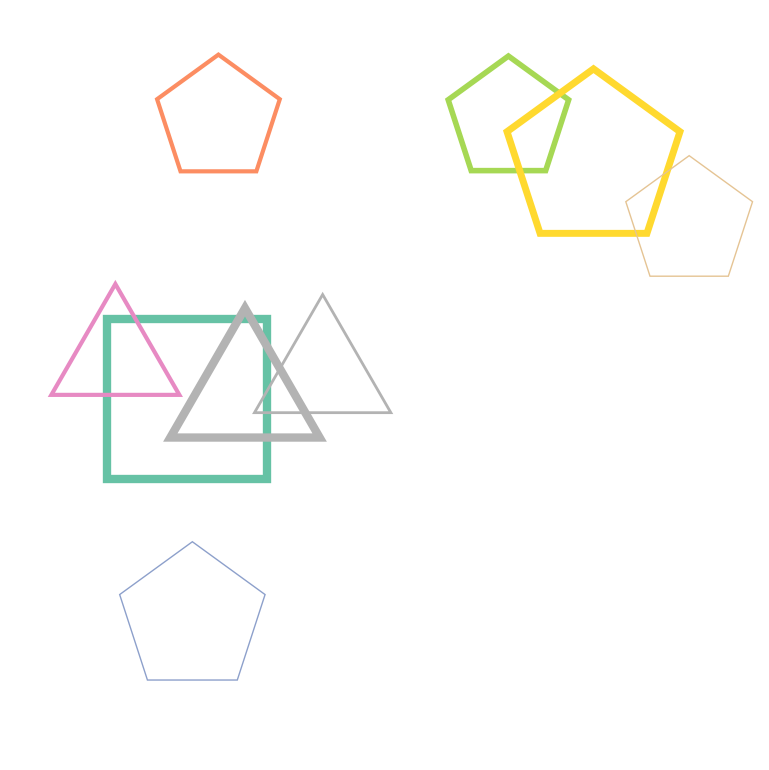[{"shape": "square", "thickness": 3, "radius": 0.52, "center": [0.243, 0.482]}, {"shape": "pentagon", "thickness": 1.5, "radius": 0.42, "center": [0.284, 0.845]}, {"shape": "pentagon", "thickness": 0.5, "radius": 0.5, "center": [0.25, 0.197]}, {"shape": "triangle", "thickness": 1.5, "radius": 0.48, "center": [0.15, 0.535]}, {"shape": "pentagon", "thickness": 2, "radius": 0.41, "center": [0.66, 0.845]}, {"shape": "pentagon", "thickness": 2.5, "radius": 0.59, "center": [0.771, 0.792]}, {"shape": "pentagon", "thickness": 0.5, "radius": 0.43, "center": [0.895, 0.711]}, {"shape": "triangle", "thickness": 1, "radius": 0.51, "center": [0.419, 0.515]}, {"shape": "triangle", "thickness": 3, "radius": 0.56, "center": [0.318, 0.488]}]